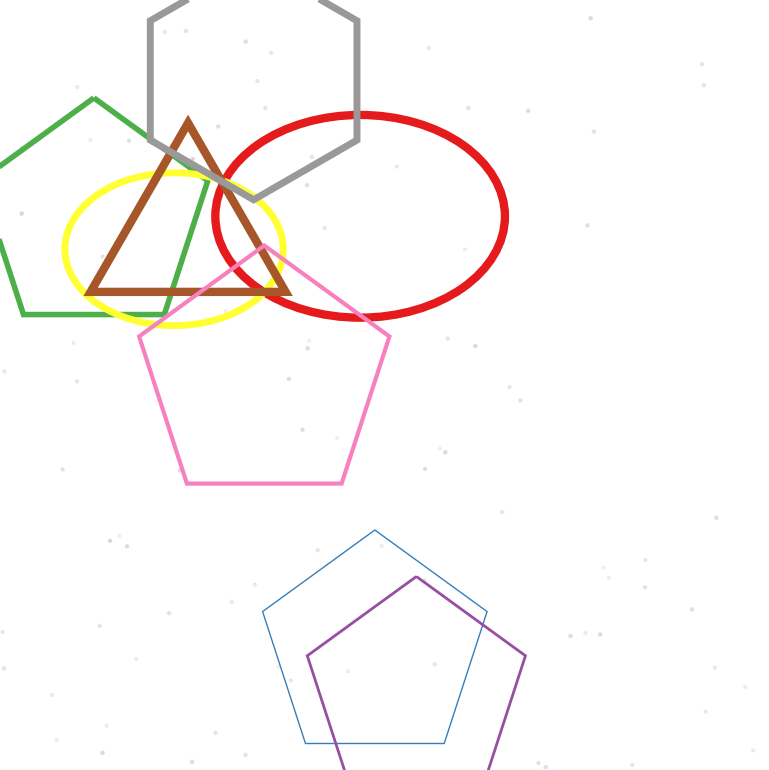[{"shape": "oval", "thickness": 3, "radius": 0.94, "center": [0.468, 0.719]}, {"shape": "pentagon", "thickness": 0.5, "radius": 0.77, "center": [0.487, 0.158]}, {"shape": "pentagon", "thickness": 2, "radius": 0.78, "center": [0.122, 0.717]}, {"shape": "pentagon", "thickness": 1, "radius": 0.74, "center": [0.541, 0.102]}, {"shape": "oval", "thickness": 2.5, "radius": 0.71, "center": [0.226, 0.676]}, {"shape": "triangle", "thickness": 3, "radius": 0.73, "center": [0.244, 0.694]}, {"shape": "pentagon", "thickness": 1.5, "radius": 0.85, "center": [0.343, 0.51]}, {"shape": "hexagon", "thickness": 2.5, "radius": 0.77, "center": [0.329, 0.896]}]